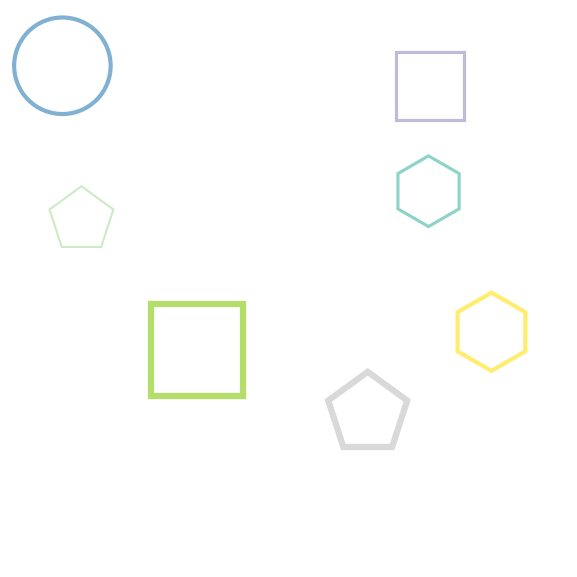[{"shape": "hexagon", "thickness": 1.5, "radius": 0.31, "center": [0.742, 0.668]}, {"shape": "square", "thickness": 1.5, "radius": 0.3, "center": [0.745, 0.85]}, {"shape": "circle", "thickness": 2, "radius": 0.42, "center": [0.108, 0.885]}, {"shape": "square", "thickness": 3, "radius": 0.4, "center": [0.341, 0.393]}, {"shape": "pentagon", "thickness": 3, "radius": 0.36, "center": [0.637, 0.283]}, {"shape": "pentagon", "thickness": 1, "radius": 0.29, "center": [0.141, 0.618]}, {"shape": "hexagon", "thickness": 2, "radius": 0.34, "center": [0.851, 0.425]}]